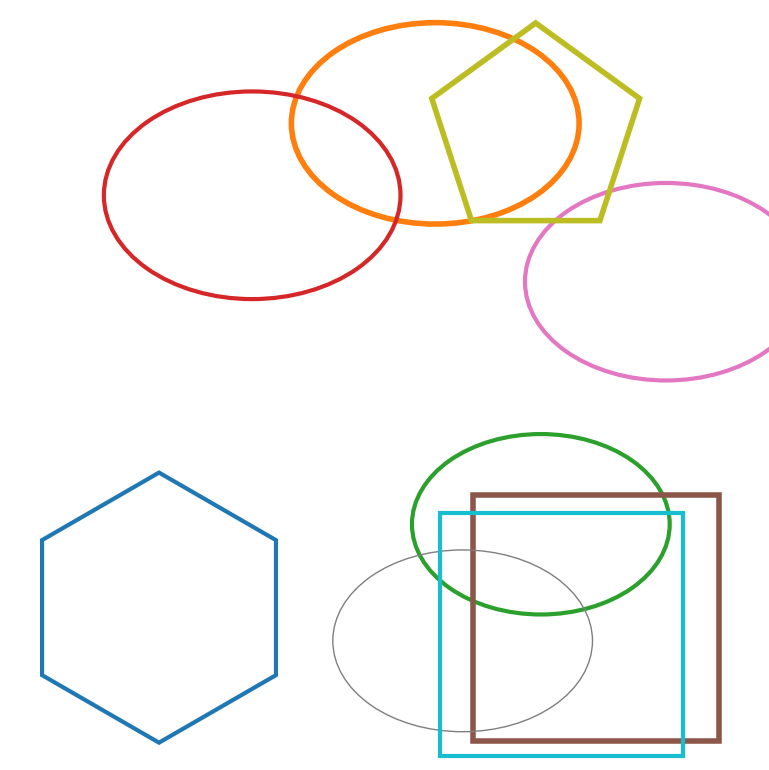[{"shape": "hexagon", "thickness": 1.5, "radius": 0.88, "center": [0.207, 0.211]}, {"shape": "oval", "thickness": 2, "radius": 0.93, "center": [0.565, 0.84]}, {"shape": "oval", "thickness": 1.5, "radius": 0.84, "center": [0.702, 0.319]}, {"shape": "oval", "thickness": 1.5, "radius": 0.96, "center": [0.327, 0.746]}, {"shape": "square", "thickness": 2, "radius": 0.8, "center": [0.774, 0.197]}, {"shape": "oval", "thickness": 1.5, "radius": 0.92, "center": [0.865, 0.634]}, {"shape": "oval", "thickness": 0.5, "radius": 0.84, "center": [0.601, 0.168]}, {"shape": "pentagon", "thickness": 2, "radius": 0.71, "center": [0.696, 0.828]}, {"shape": "square", "thickness": 1.5, "radius": 0.79, "center": [0.729, 0.176]}]